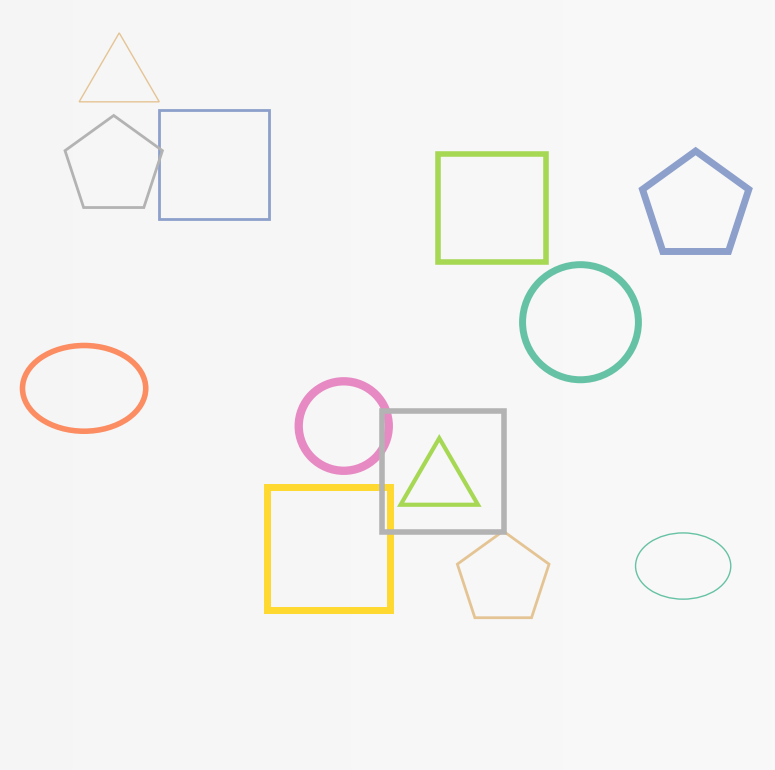[{"shape": "circle", "thickness": 2.5, "radius": 0.37, "center": [0.749, 0.582]}, {"shape": "oval", "thickness": 0.5, "radius": 0.31, "center": [0.882, 0.265]}, {"shape": "oval", "thickness": 2, "radius": 0.4, "center": [0.109, 0.496]}, {"shape": "pentagon", "thickness": 2.5, "radius": 0.36, "center": [0.898, 0.732]}, {"shape": "square", "thickness": 1, "radius": 0.35, "center": [0.276, 0.786]}, {"shape": "circle", "thickness": 3, "radius": 0.29, "center": [0.444, 0.447]}, {"shape": "triangle", "thickness": 1.5, "radius": 0.29, "center": [0.567, 0.373]}, {"shape": "square", "thickness": 2, "radius": 0.35, "center": [0.635, 0.73]}, {"shape": "square", "thickness": 2.5, "radius": 0.4, "center": [0.424, 0.288]}, {"shape": "triangle", "thickness": 0.5, "radius": 0.3, "center": [0.154, 0.898]}, {"shape": "pentagon", "thickness": 1, "radius": 0.31, "center": [0.649, 0.248]}, {"shape": "square", "thickness": 2, "radius": 0.39, "center": [0.571, 0.387]}, {"shape": "pentagon", "thickness": 1, "radius": 0.33, "center": [0.147, 0.784]}]